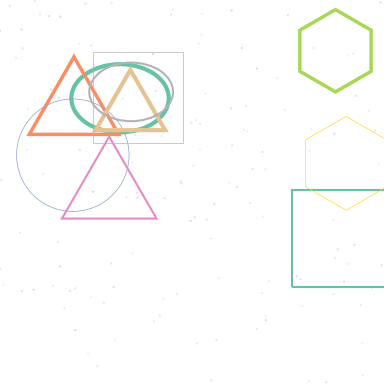[{"shape": "oval", "thickness": 3, "radius": 0.63, "center": [0.312, 0.745]}, {"shape": "square", "thickness": 1.5, "radius": 0.63, "center": [0.884, 0.381]}, {"shape": "triangle", "thickness": 2.5, "radius": 0.67, "center": [0.192, 0.718]}, {"shape": "circle", "thickness": 0.5, "radius": 0.73, "center": [0.189, 0.597]}, {"shape": "triangle", "thickness": 1.5, "radius": 0.71, "center": [0.284, 0.503]}, {"shape": "hexagon", "thickness": 2.5, "radius": 0.53, "center": [0.871, 0.868]}, {"shape": "hexagon", "thickness": 0.5, "radius": 0.61, "center": [0.899, 0.576]}, {"shape": "triangle", "thickness": 3, "radius": 0.52, "center": [0.339, 0.714]}, {"shape": "oval", "thickness": 1.5, "radius": 0.54, "center": [0.341, 0.761]}, {"shape": "square", "thickness": 0.5, "radius": 0.59, "center": [0.358, 0.747]}]